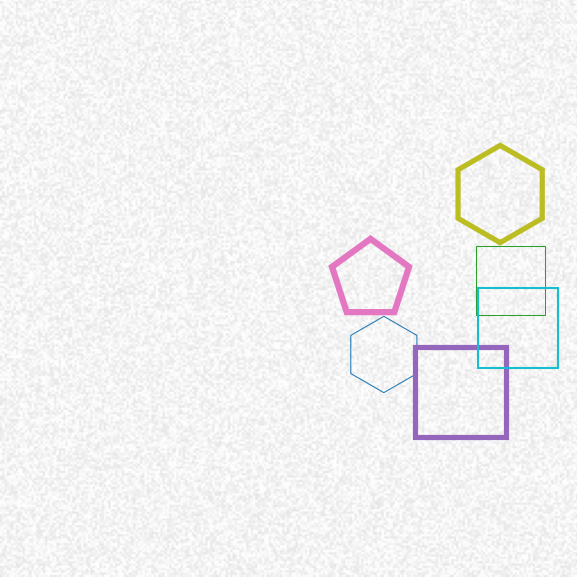[{"shape": "hexagon", "thickness": 0.5, "radius": 0.33, "center": [0.665, 0.385]}, {"shape": "square", "thickness": 0.5, "radius": 0.3, "center": [0.884, 0.514]}, {"shape": "square", "thickness": 2.5, "radius": 0.39, "center": [0.797, 0.32]}, {"shape": "pentagon", "thickness": 3, "radius": 0.35, "center": [0.642, 0.515]}, {"shape": "hexagon", "thickness": 2.5, "radius": 0.42, "center": [0.866, 0.663]}, {"shape": "square", "thickness": 1, "radius": 0.35, "center": [0.897, 0.431]}]